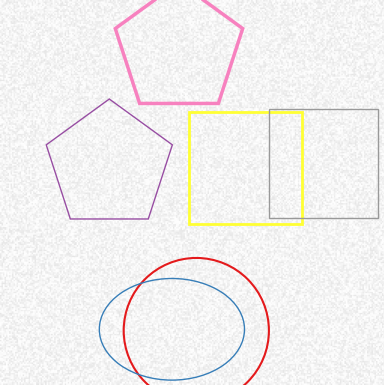[{"shape": "circle", "thickness": 1.5, "radius": 0.94, "center": [0.51, 0.141]}, {"shape": "oval", "thickness": 1, "radius": 0.94, "center": [0.447, 0.145]}, {"shape": "pentagon", "thickness": 1, "radius": 0.86, "center": [0.284, 0.571]}, {"shape": "square", "thickness": 2, "radius": 0.73, "center": [0.638, 0.564]}, {"shape": "pentagon", "thickness": 2.5, "radius": 0.87, "center": [0.465, 0.872]}, {"shape": "square", "thickness": 1, "radius": 0.71, "center": [0.841, 0.576]}]